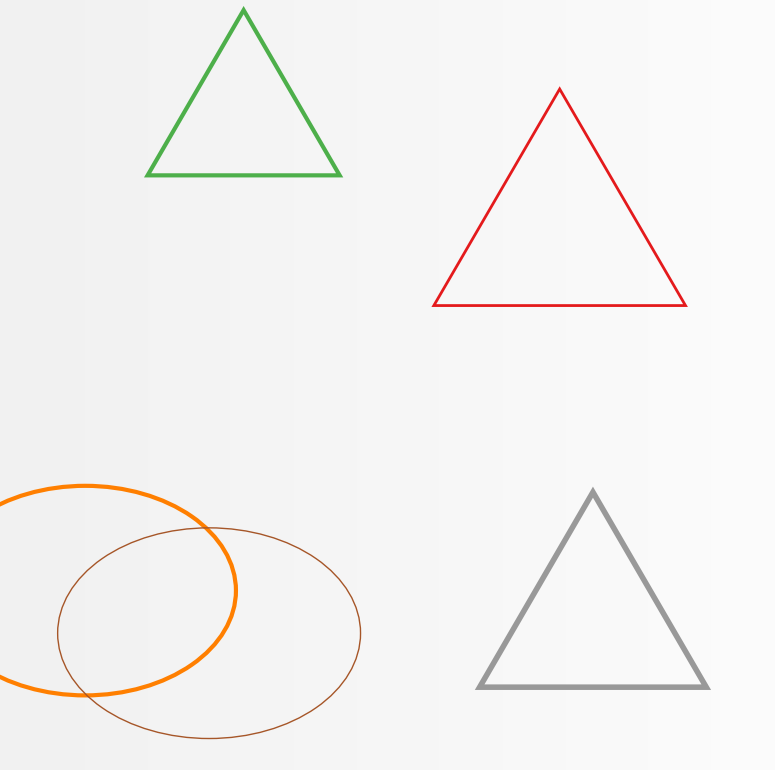[{"shape": "triangle", "thickness": 1, "radius": 0.94, "center": [0.722, 0.697]}, {"shape": "triangle", "thickness": 1.5, "radius": 0.72, "center": [0.314, 0.844]}, {"shape": "oval", "thickness": 1.5, "radius": 0.97, "center": [0.11, 0.233]}, {"shape": "oval", "thickness": 0.5, "radius": 0.98, "center": [0.27, 0.178]}, {"shape": "triangle", "thickness": 2, "radius": 0.84, "center": [0.765, 0.192]}]